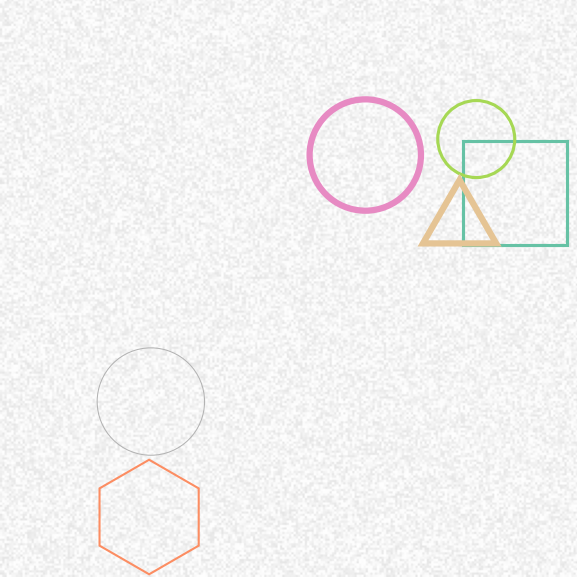[{"shape": "square", "thickness": 1.5, "radius": 0.45, "center": [0.891, 0.665]}, {"shape": "hexagon", "thickness": 1, "radius": 0.5, "center": [0.258, 0.104]}, {"shape": "circle", "thickness": 3, "radius": 0.48, "center": [0.633, 0.731]}, {"shape": "circle", "thickness": 1.5, "radius": 0.33, "center": [0.825, 0.758]}, {"shape": "triangle", "thickness": 3, "radius": 0.37, "center": [0.796, 0.614]}, {"shape": "circle", "thickness": 0.5, "radius": 0.46, "center": [0.261, 0.304]}]